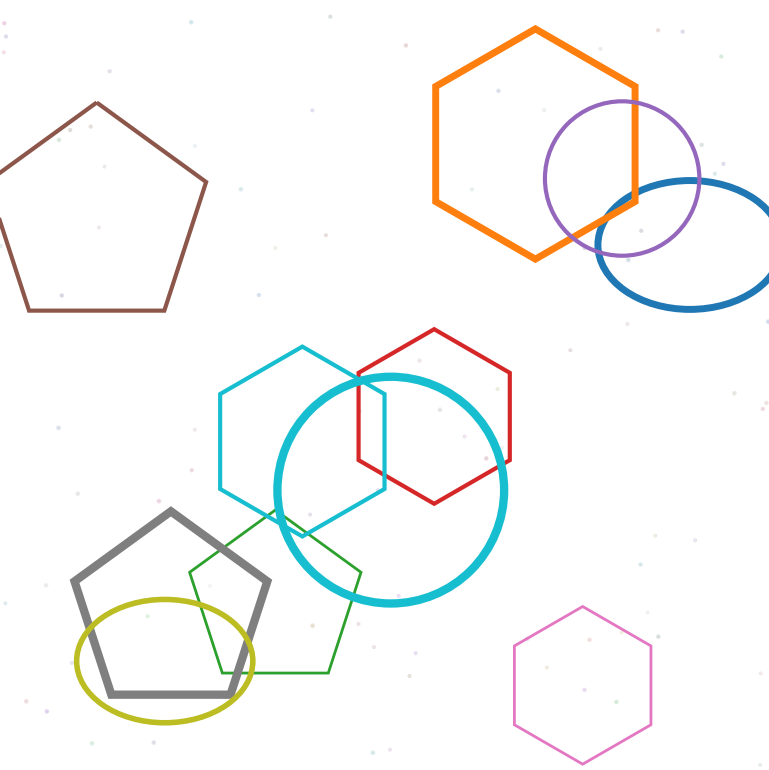[{"shape": "oval", "thickness": 2.5, "radius": 0.6, "center": [0.896, 0.682]}, {"shape": "hexagon", "thickness": 2.5, "radius": 0.75, "center": [0.695, 0.813]}, {"shape": "pentagon", "thickness": 1, "radius": 0.59, "center": [0.358, 0.221]}, {"shape": "hexagon", "thickness": 1.5, "radius": 0.57, "center": [0.564, 0.459]}, {"shape": "circle", "thickness": 1.5, "radius": 0.5, "center": [0.808, 0.768]}, {"shape": "pentagon", "thickness": 1.5, "radius": 0.75, "center": [0.126, 0.717]}, {"shape": "hexagon", "thickness": 1, "radius": 0.51, "center": [0.757, 0.11]}, {"shape": "pentagon", "thickness": 3, "radius": 0.66, "center": [0.222, 0.204]}, {"shape": "oval", "thickness": 2, "radius": 0.57, "center": [0.214, 0.141]}, {"shape": "hexagon", "thickness": 1.5, "radius": 0.62, "center": [0.393, 0.427]}, {"shape": "circle", "thickness": 3, "radius": 0.74, "center": [0.508, 0.363]}]